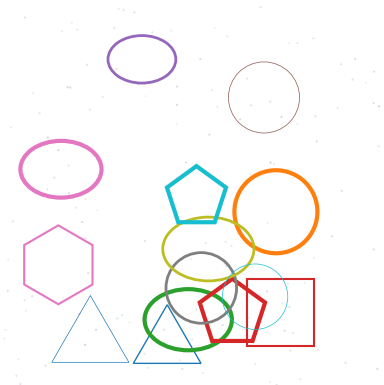[{"shape": "triangle", "thickness": 1, "radius": 0.51, "center": [0.434, 0.107]}, {"shape": "triangle", "thickness": 0.5, "radius": 0.58, "center": [0.235, 0.117]}, {"shape": "circle", "thickness": 3, "radius": 0.54, "center": [0.717, 0.45]}, {"shape": "oval", "thickness": 3, "radius": 0.57, "center": [0.489, 0.17]}, {"shape": "square", "thickness": 1.5, "radius": 0.43, "center": [0.73, 0.187]}, {"shape": "pentagon", "thickness": 3, "radius": 0.45, "center": [0.604, 0.187]}, {"shape": "oval", "thickness": 2, "radius": 0.44, "center": [0.369, 0.846]}, {"shape": "circle", "thickness": 0.5, "radius": 0.46, "center": [0.686, 0.747]}, {"shape": "oval", "thickness": 3, "radius": 0.53, "center": [0.158, 0.56]}, {"shape": "hexagon", "thickness": 1.5, "radius": 0.51, "center": [0.152, 0.312]}, {"shape": "circle", "thickness": 2, "radius": 0.46, "center": [0.523, 0.252]}, {"shape": "oval", "thickness": 2, "radius": 0.59, "center": [0.541, 0.353]}, {"shape": "circle", "thickness": 0.5, "radius": 0.43, "center": [0.662, 0.229]}, {"shape": "pentagon", "thickness": 3, "radius": 0.4, "center": [0.51, 0.488]}]